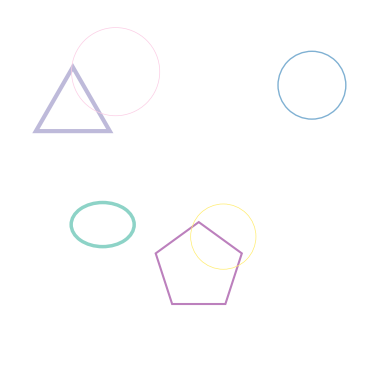[{"shape": "oval", "thickness": 2.5, "radius": 0.41, "center": [0.267, 0.417]}, {"shape": "triangle", "thickness": 3, "radius": 0.55, "center": [0.189, 0.715]}, {"shape": "circle", "thickness": 1, "radius": 0.44, "center": [0.81, 0.779]}, {"shape": "circle", "thickness": 0.5, "radius": 0.57, "center": [0.3, 0.814]}, {"shape": "pentagon", "thickness": 1.5, "radius": 0.59, "center": [0.516, 0.306]}, {"shape": "circle", "thickness": 0.5, "radius": 0.42, "center": [0.58, 0.385]}]